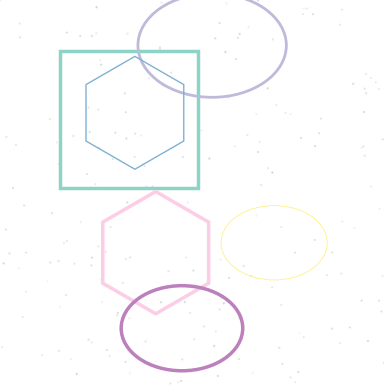[{"shape": "square", "thickness": 2.5, "radius": 0.89, "center": [0.335, 0.689]}, {"shape": "oval", "thickness": 2, "radius": 0.96, "center": [0.551, 0.882]}, {"shape": "hexagon", "thickness": 1, "radius": 0.73, "center": [0.35, 0.707]}, {"shape": "hexagon", "thickness": 2.5, "radius": 0.79, "center": [0.404, 0.344]}, {"shape": "oval", "thickness": 2.5, "radius": 0.79, "center": [0.473, 0.147]}, {"shape": "oval", "thickness": 0.5, "radius": 0.69, "center": [0.712, 0.369]}]